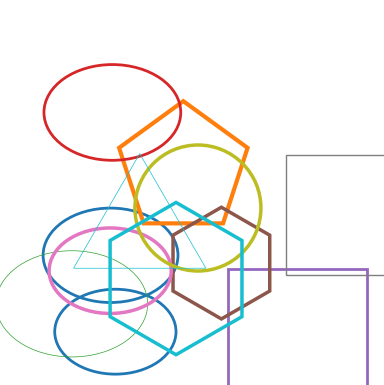[{"shape": "oval", "thickness": 2, "radius": 0.88, "center": [0.287, 0.337]}, {"shape": "oval", "thickness": 2, "radius": 0.79, "center": [0.3, 0.138]}, {"shape": "pentagon", "thickness": 3, "radius": 0.88, "center": [0.476, 0.562]}, {"shape": "oval", "thickness": 0.5, "radius": 0.99, "center": [0.187, 0.211]}, {"shape": "oval", "thickness": 2, "radius": 0.89, "center": [0.292, 0.708]}, {"shape": "square", "thickness": 2, "radius": 0.91, "center": [0.773, 0.12]}, {"shape": "hexagon", "thickness": 2.5, "radius": 0.73, "center": [0.575, 0.317]}, {"shape": "oval", "thickness": 2.5, "radius": 0.79, "center": [0.286, 0.297]}, {"shape": "square", "thickness": 1, "radius": 0.78, "center": [0.898, 0.442]}, {"shape": "circle", "thickness": 2.5, "radius": 0.82, "center": [0.514, 0.46]}, {"shape": "triangle", "thickness": 0.5, "radius": 0.99, "center": [0.363, 0.403]}, {"shape": "hexagon", "thickness": 2.5, "radius": 0.99, "center": [0.457, 0.276]}]